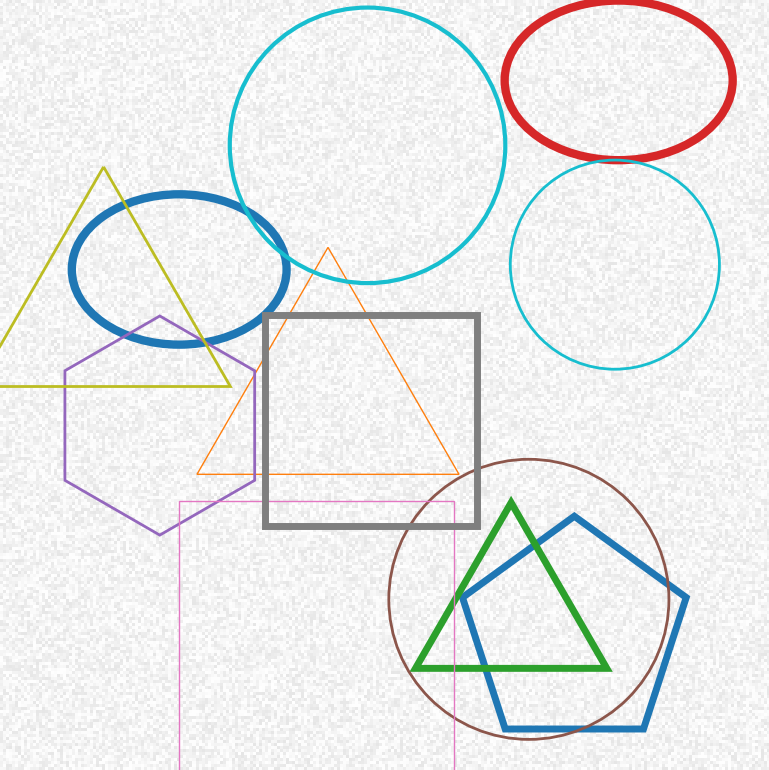[{"shape": "pentagon", "thickness": 2.5, "radius": 0.76, "center": [0.746, 0.177]}, {"shape": "oval", "thickness": 3, "radius": 0.7, "center": [0.233, 0.65]}, {"shape": "triangle", "thickness": 0.5, "radius": 0.98, "center": [0.426, 0.482]}, {"shape": "triangle", "thickness": 2.5, "radius": 0.72, "center": [0.664, 0.204]}, {"shape": "oval", "thickness": 3, "radius": 0.74, "center": [0.803, 0.896]}, {"shape": "hexagon", "thickness": 1, "radius": 0.71, "center": [0.208, 0.447]}, {"shape": "circle", "thickness": 1, "radius": 0.91, "center": [0.687, 0.222]}, {"shape": "square", "thickness": 0.5, "radius": 0.89, "center": [0.411, 0.171]}, {"shape": "square", "thickness": 2.5, "radius": 0.69, "center": [0.482, 0.454]}, {"shape": "triangle", "thickness": 1, "radius": 0.95, "center": [0.134, 0.593]}, {"shape": "circle", "thickness": 1, "radius": 0.68, "center": [0.799, 0.656]}, {"shape": "circle", "thickness": 1.5, "radius": 0.89, "center": [0.477, 0.811]}]